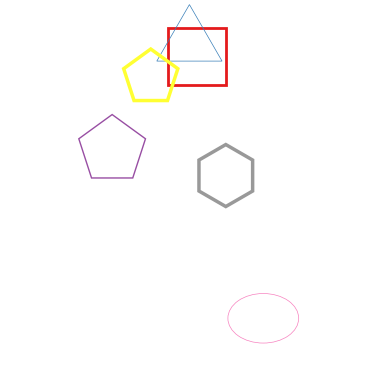[{"shape": "square", "thickness": 2, "radius": 0.37, "center": [0.512, 0.854]}, {"shape": "triangle", "thickness": 0.5, "radius": 0.49, "center": [0.492, 0.89]}, {"shape": "pentagon", "thickness": 1, "radius": 0.46, "center": [0.291, 0.611]}, {"shape": "pentagon", "thickness": 2.5, "radius": 0.37, "center": [0.392, 0.799]}, {"shape": "oval", "thickness": 0.5, "radius": 0.46, "center": [0.684, 0.173]}, {"shape": "hexagon", "thickness": 2.5, "radius": 0.4, "center": [0.586, 0.544]}]